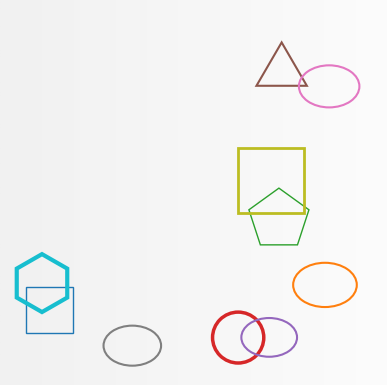[{"shape": "square", "thickness": 1, "radius": 0.3, "center": [0.128, 0.195]}, {"shape": "oval", "thickness": 1.5, "radius": 0.41, "center": [0.839, 0.26]}, {"shape": "pentagon", "thickness": 1, "radius": 0.41, "center": [0.72, 0.43]}, {"shape": "circle", "thickness": 2.5, "radius": 0.33, "center": [0.615, 0.123]}, {"shape": "oval", "thickness": 1.5, "radius": 0.36, "center": [0.695, 0.124]}, {"shape": "triangle", "thickness": 1.5, "radius": 0.38, "center": [0.727, 0.815]}, {"shape": "oval", "thickness": 1.5, "radius": 0.39, "center": [0.849, 0.776]}, {"shape": "oval", "thickness": 1.5, "radius": 0.37, "center": [0.341, 0.102]}, {"shape": "square", "thickness": 2, "radius": 0.43, "center": [0.699, 0.531]}, {"shape": "hexagon", "thickness": 3, "radius": 0.38, "center": [0.108, 0.265]}]